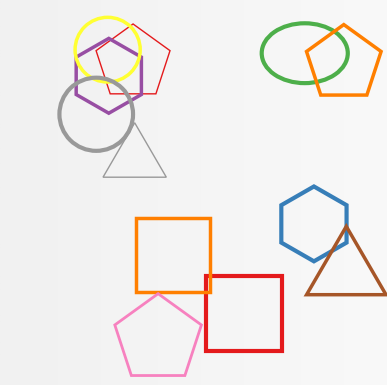[{"shape": "square", "thickness": 3, "radius": 0.49, "center": [0.629, 0.185]}, {"shape": "pentagon", "thickness": 1, "radius": 0.5, "center": [0.343, 0.837]}, {"shape": "hexagon", "thickness": 3, "radius": 0.49, "center": [0.81, 0.418]}, {"shape": "oval", "thickness": 3, "radius": 0.56, "center": [0.786, 0.862]}, {"shape": "hexagon", "thickness": 2.5, "radius": 0.49, "center": [0.281, 0.803]}, {"shape": "pentagon", "thickness": 2.5, "radius": 0.51, "center": [0.887, 0.835]}, {"shape": "square", "thickness": 2.5, "radius": 0.48, "center": [0.447, 0.338]}, {"shape": "circle", "thickness": 2.5, "radius": 0.42, "center": [0.278, 0.871]}, {"shape": "triangle", "thickness": 2.5, "radius": 0.59, "center": [0.894, 0.294]}, {"shape": "pentagon", "thickness": 2, "radius": 0.59, "center": [0.408, 0.12]}, {"shape": "circle", "thickness": 3, "radius": 0.48, "center": [0.248, 0.703]}, {"shape": "triangle", "thickness": 1, "radius": 0.47, "center": [0.348, 0.587]}]